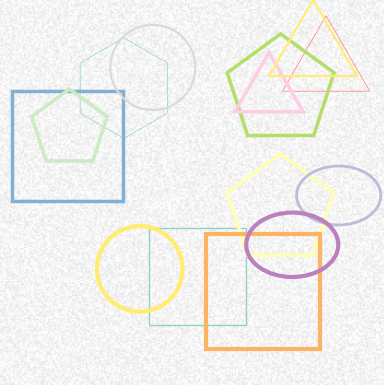[{"shape": "square", "thickness": 1, "radius": 0.63, "center": [0.513, 0.282]}, {"shape": "hexagon", "thickness": 0.5, "radius": 0.65, "center": [0.321, 0.771]}, {"shape": "pentagon", "thickness": 2.5, "radius": 0.73, "center": [0.728, 0.455]}, {"shape": "oval", "thickness": 2, "radius": 0.55, "center": [0.88, 0.492]}, {"shape": "triangle", "thickness": 0.5, "radius": 0.65, "center": [0.847, 0.829]}, {"shape": "square", "thickness": 2.5, "radius": 0.72, "center": [0.176, 0.622]}, {"shape": "square", "thickness": 3, "radius": 0.74, "center": [0.683, 0.243]}, {"shape": "pentagon", "thickness": 2.5, "radius": 0.73, "center": [0.729, 0.766]}, {"shape": "triangle", "thickness": 2.5, "radius": 0.51, "center": [0.699, 0.761]}, {"shape": "circle", "thickness": 1.5, "radius": 0.55, "center": [0.397, 0.825]}, {"shape": "oval", "thickness": 3, "radius": 0.6, "center": [0.759, 0.364]}, {"shape": "pentagon", "thickness": 2.5, "radius": 0.52, "center": [0.18, 0.665]}, {"shape": "triangle", "thickness": 1.5, "radius": 0.66, "center": [0.813, 0.869]}, {"shape": "circle", "thickness": 3, "radius": 0.56, "center": [0.363, 0.302]}]